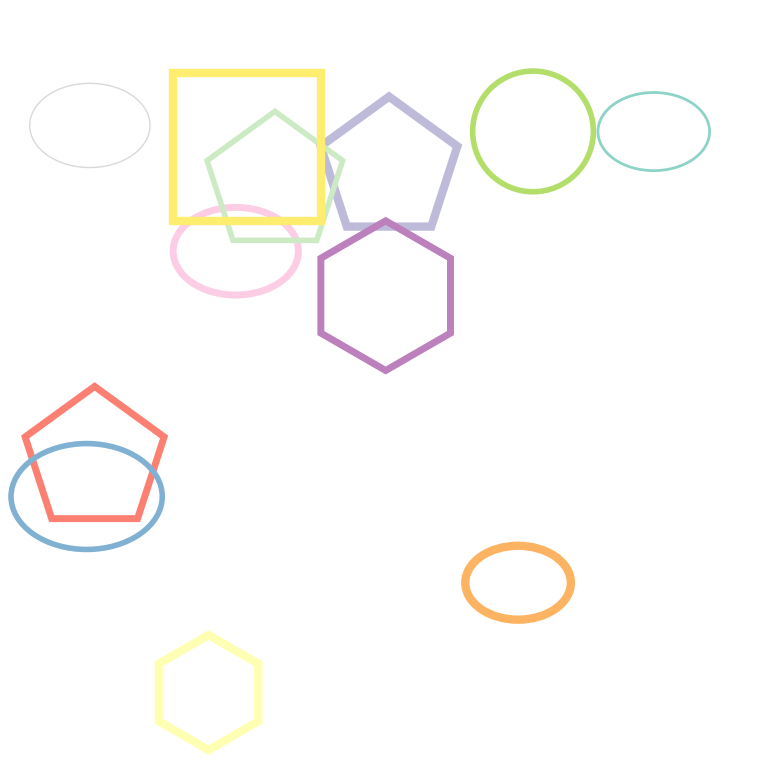[{"shape": "oval", "thickness": 1, "radius": 0.36, "center": [0.849, 0.829]}, {"shape": "hexagon", "thickness": 3, "radius": 0.37, "center": [0.271, 0.101]}, {"shape": "pentagon", "thickness": 3, "radius": 0.47, "center": [0.505, 0.781]}, {"shape": "pentagon", "thickness": 2.5, "radius": 0.47, "center": [0.123, 0.403]}, {"shape": "oval", "thickness": 2, "radius": 0.49, "center": [0.113, 0.355]}, {"shape": "oval", "thickness": 3, "radius": 0.34, "center": [0.673, 0.243]}, {"shape": "circle", "thickness": 2, "radius": 0.39, "center": [0.692, 0.829]}, {"shape": "oval", "thickness": 2.5, "radius": 0.41, "center": [0.306, 0.674]}, {"shape": "oval", "thickness": 0.5, "radius": 0.39, "center": [0.117, 0.837]}, {"shape": "hexagon", "thickness": 2.5, "radius": 0.49, "center": [0.501, 0.616]}, {"shape": "pentagon", "thickness": 2, "radius": 0.46, "center": [0.357, 0.763]}, {"shape": "square", "thickness": 3, "radius": 0.48, "center": [0.321, 0.809]}]